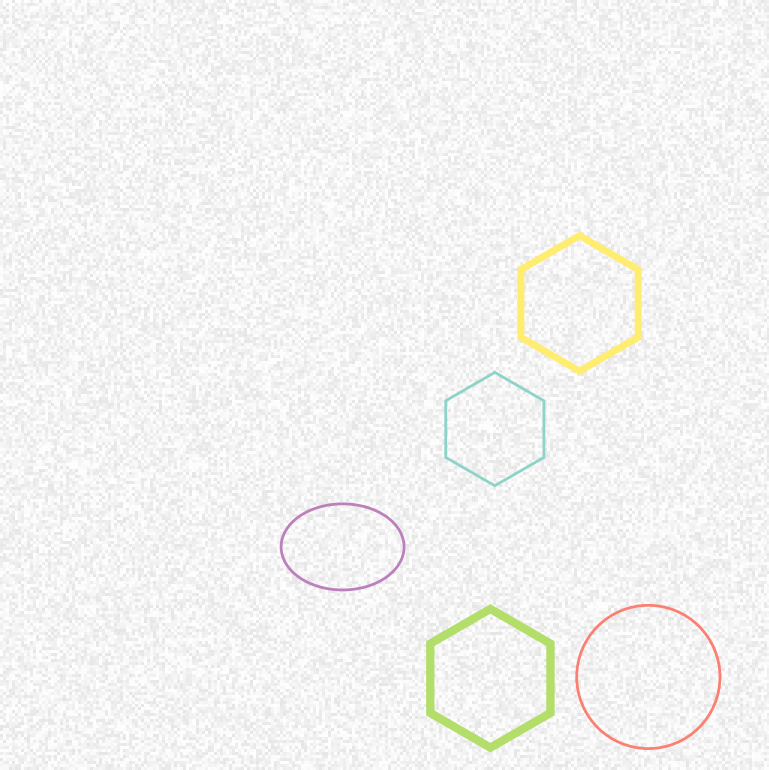[{"shape": "hexagon", "thickness": 1, "radius": 0.37, "center": [0.643, 0.443]}, {"shape": "circle", "thickness": 1, "radius": 0.47, "center": [0.842, 0.121]}, {"shape": "hexagon", "thickness": 3, "radius": 0.45, "center": [0.637, 0.119]}, {"shape": "oval", "thickness": 1, "radius": 0.4, "center": [0.445, 0.29]}, {"shape": "hexagon", "thickness": 2.5, "radius": 0.44, "center": [0.753, 0.606]}]